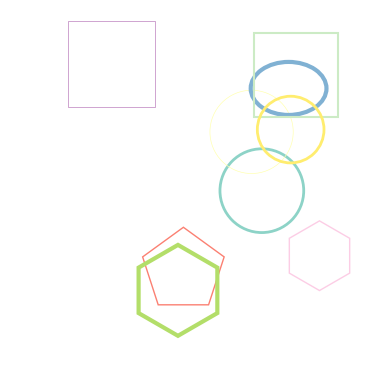[{"shape": "circle", "thickness": 2, "radius": 0.54, "center": [0.68, 0.505]}, {"shape": "circle", "thickness": 0.5, "radius": 0.54, "center": [0.653, 0.657]}, {"shape": "pentagon", "thickness": 1, "radius": 0.56, "center": [0.476, 0.298]}, {"shape": "oval", "thickness": 3, "radius": 0.49, "center": [0.75, 0.77]}, {"shape": "hexagon", "thickness": 3, "radius": 0.59, "center": [0.462, 0.246]}, {"shape": "hexagon", "thickness": 1, "radius": 0.45, "center": [0.83, 0.336]}, {"shape": "square", "thickness": 0.5, "radius": 0.56, "center": [0.29, 0.833]}, {"shape": "square", "thickness": 1.5, "radius": 0.55, "center": [0.768, 0.805]}, {"shape": "circle", "thickness": 2, "radius": 0.43, "center": [0.755, 0.663]}]